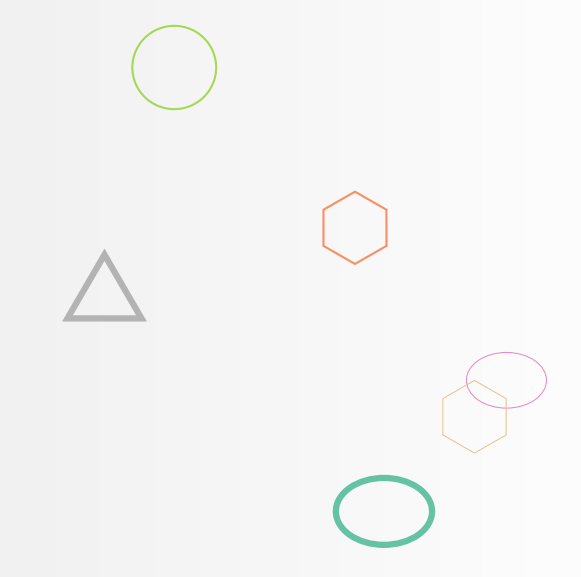[{"shape": "oval", "thickness": 3, "radius": 0.41, "center": [0.661, 0.114]}, {"shape": "hexagon", "thickness": 1, "radius": 0.31, "center": [0.611, 0.605]}, {"shape": "oval", "thickness": 0.5, "radius": 0.34, "center": [0.871, 0.341]}, {"shape": "circle", "thickness": 1, "radius": 0.36, "center": [0.3, 0.882]}, {"shape": "hexagon", "thickness": 0.5, "radius": 0.31, "center": [0.816, 0.277]}, {"shape": "triangle", "thickness": 3, "radius": 0.37, "center": [0.18, 0.485]}]